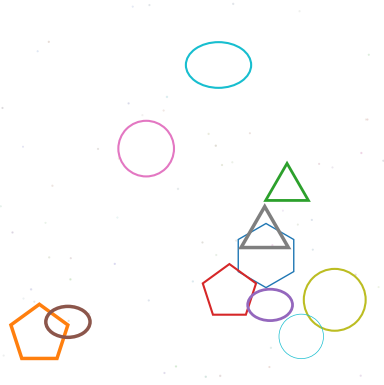[{"shape": "hexagon", "thickness": 1, "radius": 0.42, "center": [0.691, 0.336]}, {"shape": "pentagon", "thickness": 2.5, "radius": 0.39, "center": [0.102, 0.132]}, {"shape": "triangle", "thickness": 2, "radius": 0.32, "center": [0.746, 0.511]}, {"shape": "pentagon", "thickness": 1.5, "radius": 0.36, "center": [0.596, 0.241]}, {"shape": "oval", "thickness": 2, "radius": 0.29, "center": [0.702, 0.208]}, {"shape": "oval", "thickness": 2.5, "radius": 0.29, "center": [0.176, 0.164]}, {"shape": "circle", "thickness": 1.5, "radius": 0.36, "center": [0.38, 0.614]}, {"shape": "triangle", "thickness": 2.5, "radius": 0.35, "center": [0.688, 0.393]}, {"shape": "circle", "thickness": 1.5, "radius": 0.4, "center": [0.869, 0.221]}, {"shape": "circle", "thickness": 0.5, "radius": 0.29, "center": [0.782, 0.126]}, {"shape": "oval", "thickness": 1.5, "radius": 0.42, "center": [0.568, 0.831]}]